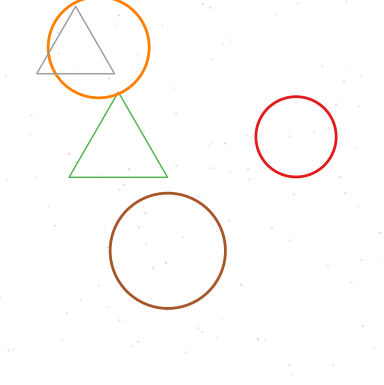[{"shape": "circle", "thickness": 2, "radius": 0.52, "center": [0.769, 0.645]}, {"shape": "triangle", "thickness": 1, "radius": 0.74, "center": [0.307, 0.613]}, {"shape": "circle", "thickness": 2, "radius": 0.66, "center": [0.256, 0.877]}, {"shape": "circle", "thickness": 2, "radius": 0.75, "center": [0.436, 0.349]}, {"shape": "triangle", "thickness": 1, "radius": 0.58, "center": [0.197, 0.867]}]